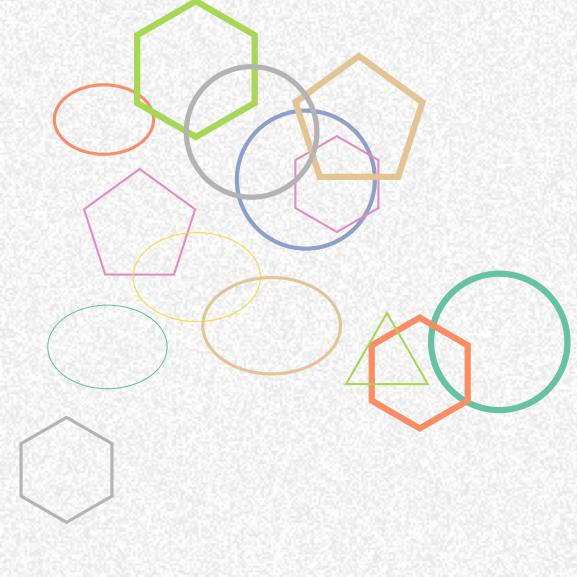[{"shape": "oval", "thickness": 0.5, "radius": 0.52, "center": [0.186, 0.398]}, {"shape": "circle", "thickness": 3, "radius": 0.59, "center": [0.865, 0.407]}, {"shape": "oval", "thickness": 1.5, "radius": 0.43, "center": [0.18, 0.792]}, {"shape": "hexagon", "thickness": 3, "radius": 0.48, "center": [0.727, 0.353]}, {"shape": "circle", "thickness": 2, "radius": 0.6, "center": [0.53, 0.688]}, {"shape": "hexagon", "thickness": 1, "radius": 0.41, "center": [0.583, 0.68]}, {"shape": "pentagon", "thickness": 1, "radius": 0.51, "center": [0.242, 0.605]}, {"shape": "hexagon", "thickness": 3, "radius": 0.59, "center": [0.339, 0.88]}, {"shape": "triangle", "thickness": 1, "radius": 0.41, "center": [0.67, 0.375]}, {"shape": "oval", "thickness": 0.5, "radius": 0.55, "center": [0.341, 0.519]}, {"shape": "oval", "thickness": 1.5, "radius": 0.6, "center": [0.47, 0.435]}, {"shape": "pentagon", "thickness": 3, "radius": 0.58, "center": [0.622, 0.786]}, {"shape": "circle", "thickness": 2.5, "radius": 0.57, "center": [0.436, 0.771]}, {"shape": "hexagon", "thickness": 1.5, "radius": 0.45, "center": [0.115, 0.186]}]